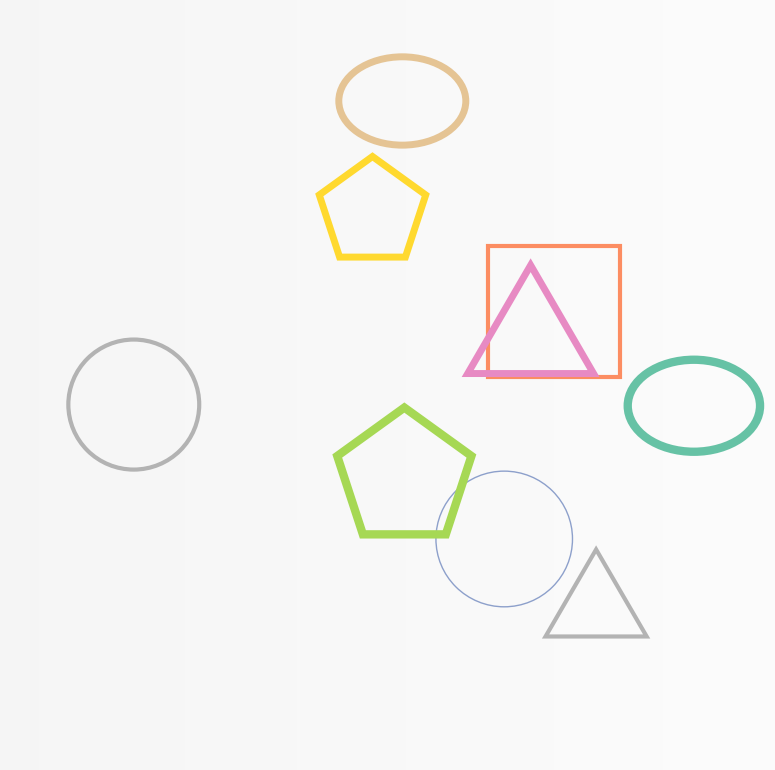[{"shape": "oval", "thickness": 3, "radius": 0.43, "center": [0.895, 0.473]}, {"shape": "square", "thickness": 1.5, "radius": 0.43, "center": [0.715, 0.595]}, {"shape": "circle", "thickness": 0.5, "radius": 0.44, "center": [0.651, 0.3]}, {"shape": "triangle", "thickness": 2.5, "radius": 0.47, "center": [0.685, 0.562]}, {"shape": "pentagon", "thickness": 3, "radius": 0.46, "center": [0.522, 0.38]}, {"shape": "pentagon", "thickness": 2.5, "radius": 0.36, "center": [0.481, 0.725]}, {"shape": "oval", "thickness": 2.5, "radius": 0.41, "center": [0.519, 0.869]}, {"shape": "triangle", "thickness": 1.5, "radius": 0.38, "center": [0.769, 0.211]}, {"shape": "circle", "thickness": 1.5, "radius": 0.42, "center": [0.173, 0.475]}]